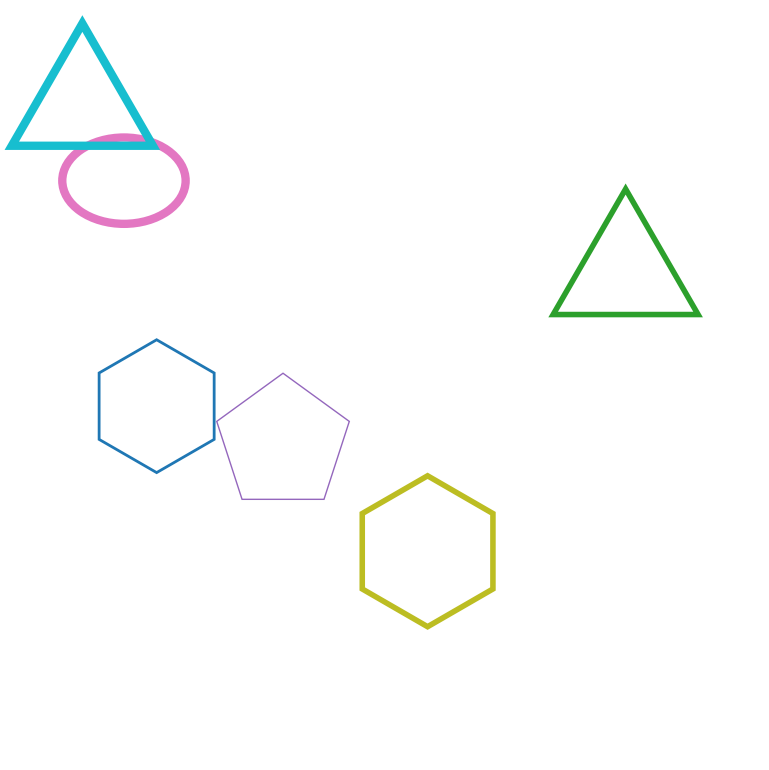[{"shape": "hexagon", "thickness": 1, "radius": 0.43, "center": [0.203, 0.472]}, {"shape": "triangle", "thickness": 2, "radius": 0.54, "center": [0.812, 0.646]}, {"shape": "pentagon", "thickness": 0.5, "radius": 0.45, "center": [0.368, 0.425]}, {"shape": "oval", "thickness": 3, "radius": 0.4, "center": [0.161, 0.765]}, {"shape": "hexagon", "thickness": 2, "radius": 0.49, "center": [0.555, 0.284]}, {"shape": "triangle", "thickness": 3, "radius": 0.53, "center": [0.107, 0.864]}]